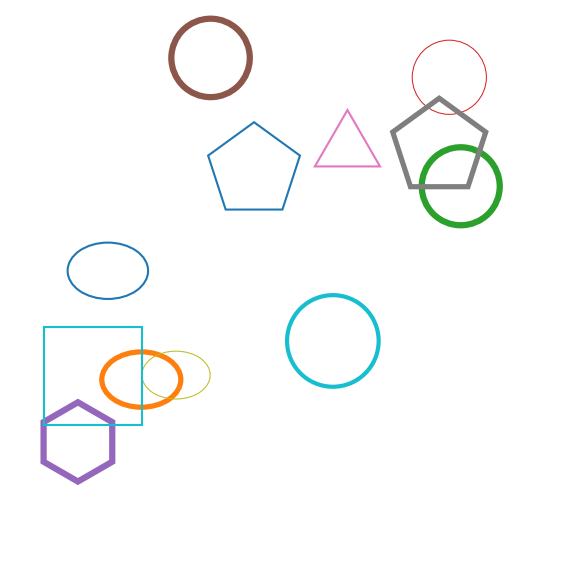[{"shape": "oval", "thickness": 1, "radius": 0.35, "center": [0.187, 0.53]}, {"shape": "pentagon", "thickness": 1, "radius": 0.42, "center": [0.44, 0.704]}, {"shape": "oval", "thickness": 2.5, "radius": 0.34, "center": [0.245, 0.342]}, {"shape": "circle", "thickness": 3, "radius": 0.34, "center": [0.798, 0.677]}, {"shape": "circle", "thickness": 0.5, "radius": 0.32, "center": [0.778, 0.865]}, {"shape": "hexagon", "thickness": 3, "radius": 0.34, "center": [0.135, 0.234]}, {"shape": "circle", "thickness": 3, "radius": 0.34, "center": [0.365, 0.899]}, {"shape": "triangle", "thickness": 1, "radius": 0.33, "center": [0.602, 0.743]}, {"shape": "pentagon", "thickness": 2.5, "radius": 0.42, "center": [0.761, 0.744]}, {"shape": "oval", "thickness": 0.5, "radius": 0.3, "center": [0.305, 0.35]}, {"shape": "circle", "thickness": 2, "radius": 0.4, "center": [0.576, 0.409]}, {"shape": "square", "thickness": 1, "radius": 0.42, "center": [0.161, 0.348]}]